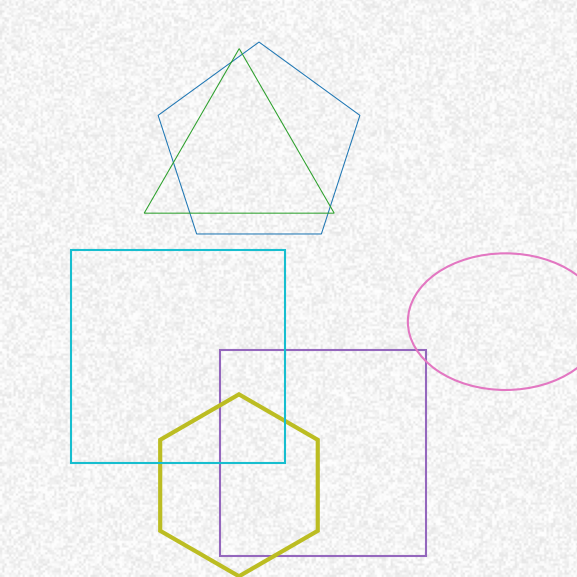[{"shape": "pentagon", "thickness": 0.5, "radius": 0.92, "center": [0.449, 0.743]}, {"shape": "triangle", "thickness": 0.5, "radius": 0.95, "center": [0.414, 0.725]}, {"shape": "square", "thickness": 1, "radius": 0.89, "center": [0.56, 0.215]}, {"shape": "oval", "thickness": 1, "radius": 0.84, "center": [0.875, 0.442]}, {"shape": "hexagon", "thickness": 2, "radius": 0.79, "center": [0.414, 0.159]}, {"shape": "square", "thickness": 1, "radius": 0.92, "center": [0.308, 0.382]}]